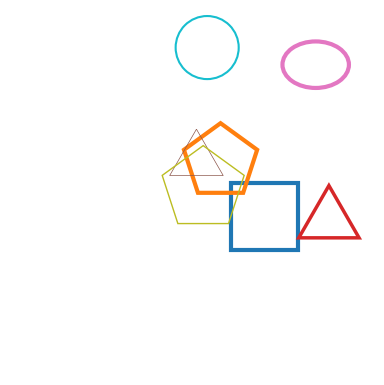[{"shape": "square", "thickness": 3, "radius": 0.43, "center": [0.688, 0.439]}, {"shape": "pentagon", "thickness": 3, "radius": 0.5, "center": [0.573, 0.58]}, {"shape": "triangle", "thickness": 2.5, "radius": 0.45, "center": [0.854, 0.427]}, {"shape": "triangle", "thickness": 0.5, "radius": 0.4, "center": [0.51, 0.584]}, {"shape": "oval", "thickness": 3, "radius": 0.43, "center": [0.82, 0.832]}, {"shape": "pentagon", "thickness": 1, "radius": 0.56, "center": [0.528, 0.51]}, {"shape": "circle", "thickness": 1.5, "radius": 0.41, "center": [0.538, 0.876]}]